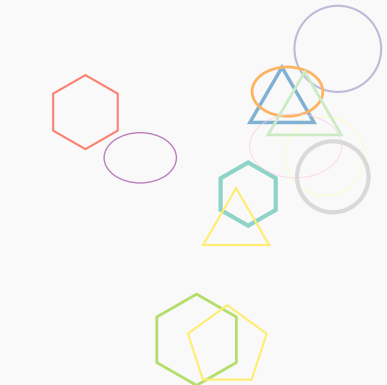[{"shape": "hexagon", "thickness": 3, "radius": 0.41, "center": [0.64, 0.496]}, {"shape": "circle", "thickness": 0.5, "radius": 0.51, "center": [0.839, 0.594]}, {"shape": "circle", "thickness": 1.5, "radius": 0.56, "center": [0.872, 0.873]}, {"shape": "hexagon", "thickness": 1.5, "radius": 0.48, "center": [0.22, 0.709]}, {"shape": "triangle", "thickness": 2.5, "radius": 0.48, "center": [0.728, 0.73]}, {"shape": "oval", "thickness": 2, "radius": 0.46, "center": [0.742, 0.762]}, {"shape": "hexagon", "thickness": 2, "radius": 0.59, "center": [0.507, 0.118]}, {"shape": "oval", "thickness": 0.5, "radius": 0.59, "center": [0.763, 0.621]}, {"shape": "circle", "thickness": 3, "radius": 0.46, "center": [0.859, 0.541]}, {"shape": "oval", "thickness": 1, "radius": 0.47, "center": [0.362, 0.59]}, {"shape": "triangle", "thickness": 2, "radius": 0.55, "center": [0.786, 0.704]}, {"shape": "triangle", "thickness": 1.5, "radius": 0.49, "center": [0.609, 0.413]}, {"shape": "pentagon", "thickness": 1.5, "radius": 0.53, "center": [0.587, 0.1]}]